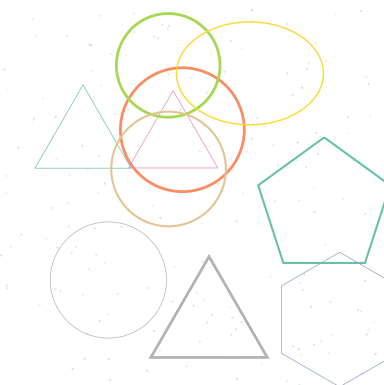[{"shape": "pentagon", "thickness": 1.5, "radius": 0.9, "center": [0.842, 0.463]}, {"shape": "triangle", "thickness": 0.5, "radius": 0.72, "center": [0.216, 0.635]}, {"shape": "circle", "thickness": 2, "radius": 0.8, "center": [0.474, 0.663]}, {"shape": "hexagon", "thickness": 0.5, "radius": 0.87, "center": [0.882, 0.17]}, {"shape": "triangle", "thickness": 0.5, "radius": 0.67, "center": [0.45, 0.631]}, {"shape": "circle", "thickness": 2, "radius": 0.67, "center": [0.437, 0.83]}, {"shape": "oval", "thickness": 1, "radius": 0.95, "center": [0.649, 0.809]}, {"shape": "circle", "thickness": 1.5, "radius": 0.74, "center": [0.438, 0.561]}, {"shape": "triangle", "thickness": 2, "radius": 0.87, "center": [0.543, 0.159]}, {"shape": "circle", "thickness": 0.5, "radius": 0.75, "center": [0.282, 0.273]}]